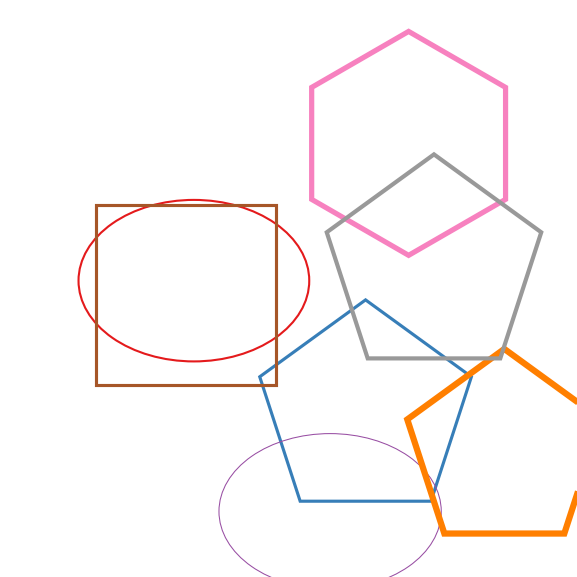[{"shape": "oval", "thickness": 1, "radius": 1.0, "center": [0.336, 0.513]}, {"shape": "pentagon", "thickness": 1.5, "radius": 0.96, "center": [0.633, 0.287]}, {"shape": "oval", "thickness": 0.5, "radius": 0.96, "center": [0.572, 0.114]}, {"shape": "pentagon", "thickness": 3, "radius": 0.88, "center": [0.873, 0.218]}, {"shape": "square", "thickness": 1.5, "radius": 0.78, "center": [0.322, 0.488]}, {"shape": "hexagon", "thickness": 2.5, "radius": 0.97, "center": [0.708, 0.751]}, {"shape": "pentagon", "thickness": 2, "radius": 0.98, "center": [0.751, 0.537]}]